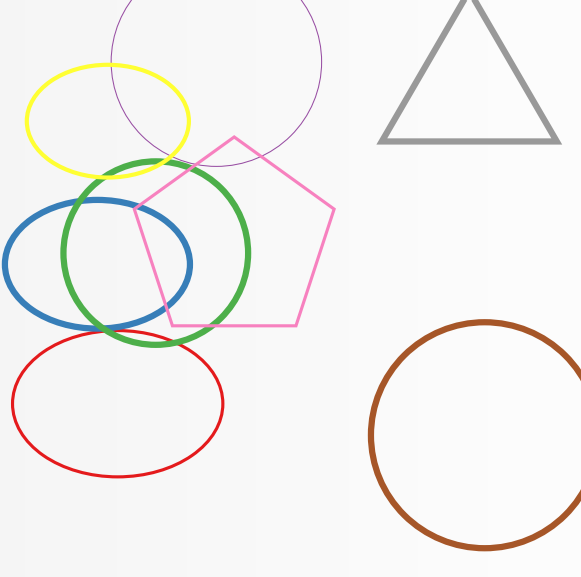[{"shape": "oval", "thickness": 1.5, "radius": 0.9, "center": [0.202, 0.3]}, {"shape": "oval", "thickness": 3, "radius": 0.8, "center": [0.168, 0.542]}, {"shape": "circle", "thickness": 3, "radius": 0.79, "center": [0.268, 0.561]}, {"shape": "circle", "thickness": 0.5, "radius": 0.91, "center": [0.372, 0.892]}, {"shape": "oval", "thickness": 2, "radius": 0.7, "center": [0.186, 0.789]}, {"shape": "circle", "thickness": 3, "radius": 0.98, "center": [0.834, 0.245]}, {"shape": "pentagon", "thickness": 1.5, "radius": 0.9, "center": [0.403, 0.581]}, {"shape": "triangle", "thickness": 3, "radius": 0.87, "center": [0.807, 0.841]}]